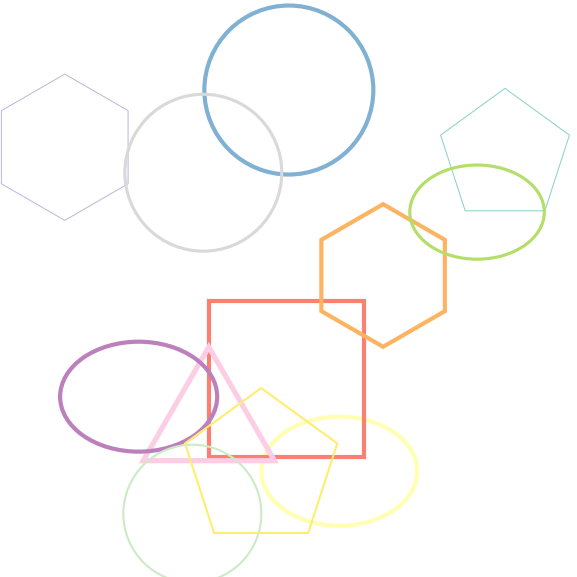[{"shape": "pentagon", "thickness": 0.5, "radius": 0.59, "center": [0.875, 0.729]}, {"shape": "oval", "thickness": 2, "radius": 0.67, "center": [0.588, 0.183]}, {"shape": "hexagon", "thickness": 0.5, "radius": 0.63, "center": [0.112, 0.744]}, {"shape": "square", "thickness": 2, "radius": 0.67, "center": [0.496, 0.343]}, {"shape": "circle", "thickness": 2, "radius": 0.73, "center": [0.5, 0.843]}, {"shape": "hexagon", "thickness": 2, "radius": 0.62, "center": [0.663, 0.522]}, {"shape": "oval", "thickness": 1.5, "radius": 0.58, "center": [0.826, 0.632]}, {"shape": "triangle", "thickness": 2.5, "radius": 0.66, "center": [0.362, 0.267]}, {"shape": "circle", "thickness": 1.5, "radius": 0.68, "center": [0.352, 0.7]}, {"shape": "oval", "thickness": 2, "radius": 0.68, "center": [0.24, 0.312]}, {"shape": "circle", "thickness": 1, "radius": 0.6, "center": [0.333, 0.11]}, {"shape": "pentagon", "thickness": 1, "radius": 0.69, "center": [0.452, 0.188]}]